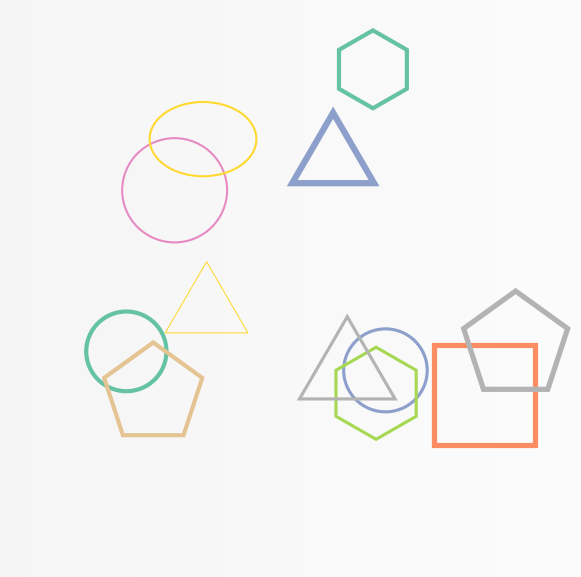[{"shape": "circle", "thickness": 2, "radius": 0.34, "center": [0.217, 0.391]}, {"shape": "hexagon", "thickness": 2, "radius": 0.34, "center": [0.642, 0.879]}, {"shape": "square", "thickness": 2.5, "radius": 0.43, "center": [0.834, 0.315]}, {"shape": "triangle", "thickness": 3, "radius": 0.41, "center": [0.573, 0.723]}, {"shape": "circle", "thickness": 1.5, "radius": 0.36, "center": [0.663, 0.358]}, {"shape": "circle", "thickness": 1, "radius": 0.45, "center": [0.3, 0.67]}, {"shape": "hexagon", "thickness": 1.5, "radius": 0.4, "center": [0.647, 0.318]}, {"shape": "triangle", "thickness": 0.5, "radius": 0.41, "center": [0.355, 0.464]}, {"shape": "oval", "thickness": 1, "radius": 0.46, "center": [0.349, 0.758]}, {"shape": "pentagon", "thickness": 2, "radius": 0.44, "center": [0.264, 0.317]}, {"shape": "pentagon", "thickness": 2.5, "radius": 0.47, "center": [0.887, 0.401]}, {"shape": "triangle", "thickness": 1.5, "radius": 0.47, "center": [0.597, 0.356]}]